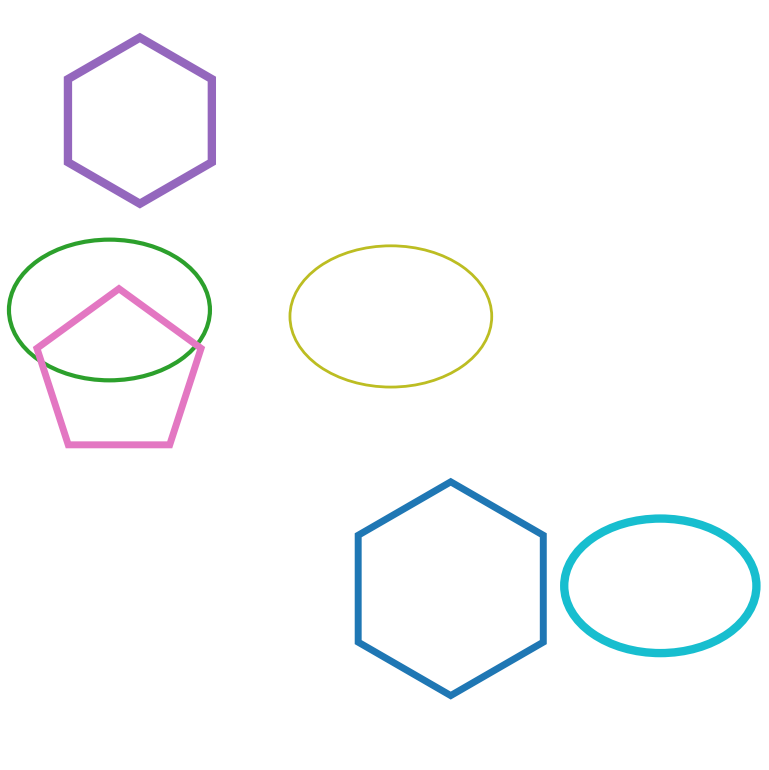[{"shape": "hexagon", "thickness": 2.5, "radius": 0.69, "center": [0.585, 0.235]}, {"shape": "oval", "thickness": 1.5, "radius": 0.65, "center": [0.142, 0.597]}, {"shape": "hexagon", "thickness": 3, "radius": 0.54, "center": [0.182, 0.843]}, {"shape": "pentagon", "thickness": 2.5, "radius": 0.56, "center": [0.155, 0.513]}, {"shape": "oval", "thickness": 1, "radius": 0.66, "center": [0.508, 0.589]}, {"shape": "oval", "thickness": 3, "radius": 0.62, "center": [0.858, 0.239]}]